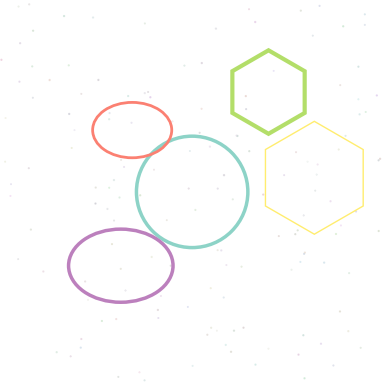[{"shape": "circle", "thickness": 2.5, "radius": 0.72, "center": [0.499, 0.502]}, {"shape": "oval", "thickness": 2, "radius": 0.51, "center": [0.343, 0.662]}, {"shape": "hexagon", "thickness": 3, "radius": 0.54, "center": [0.697, 0.761]}, {"shape": "oval", "thickness": 2.5, "radius": 0.68, "center": [0.314, 0.31]}, {"shape": "hexagon", "thickness": 1, "radius": 0.73, "center": [0.816, 0.538]}]